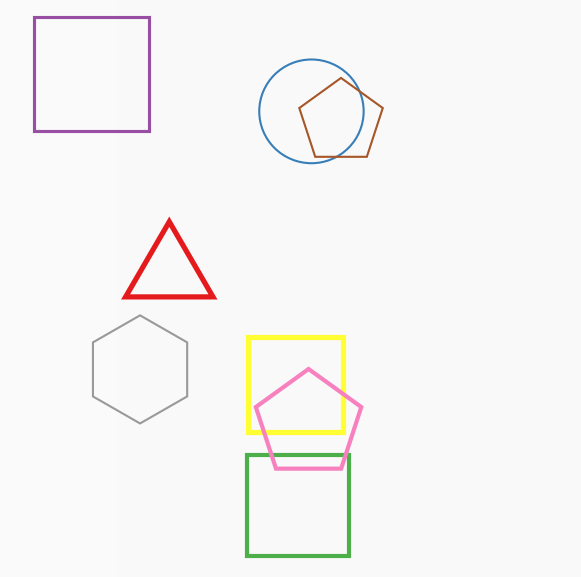[{"shape": "triangle", "thickness": 2.5, "radius": 0.43, "center": [0.291, 0.528]}, {"shape": "circle", "thickness": 1, "radius": 0.45, "center": [0.536, 0.806]}, {"shape": "square", "thickness": 2, "radius": 0.44, "center": [0.513, 0.124]}, {"shape": "square", "thickness": 1.5, "radius": 0.49, "center": [0.157, 0.871]}, {"shape": "square", "thickness": 2.5, "radius": 0.41, "center": [0.509, 0.333]}, {"shape": "pentagon", "thickness": 1, "radius": 0.38, "center": [0.587, 0.789]}, {"shape": "pentagon", "thickness": 2, "radius": 0.48, "center": [0.531, 0.265]}, {"shape": "hexagon", "thickness": 1, "radius": 0.47, "center": [0.241, 0.359]}]